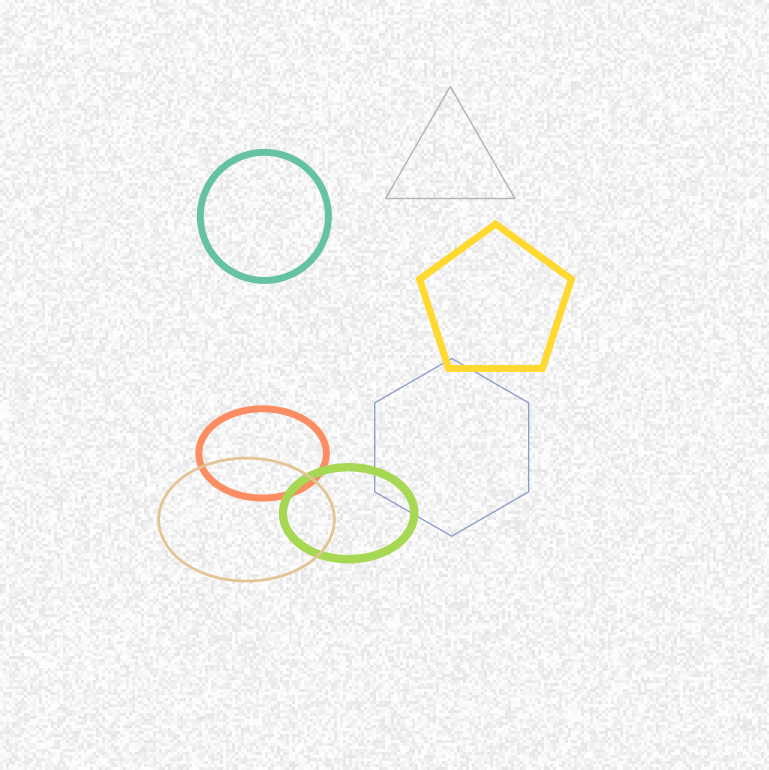[{"shape": "circle", "thickness": 2.5, "radius": 0.42, "center": [0.343, 0.719]}, {"shape": "oval", "thickness": 2.5, "radius": 0.41, "center": [0.341, 0.411]}, {"shape": "hexagon", "thickness": 0.5, "radius": 0.58, "center": [0.587, 0.419]}, {"shape": "oval", "thickness": 3, "radius": 0.43, "center": [0.453, 0.333]}, {"shape": "pentagon", "thickness": 2.5, "radius": 0.52, "center": [0.644, 0.605]}, {"shape": "oval", "thickness": 1, "radius": 0.57, "center": [0.32, 0.325]}, {"shape": "triangle", "thickness": 0.5, "radius": 0.48, "center": [0.585, 0.791]}]